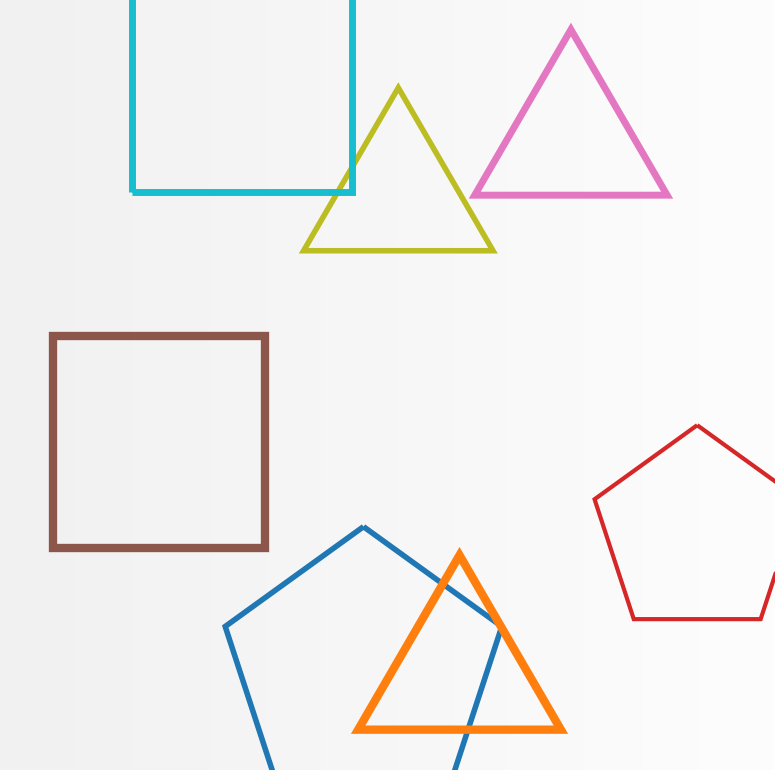[{"shape": "pentagon", "thickness": 2, "radius": 0.94, "center": [0.469, 0.128]}, {"shape": "triangle", "thickness": 3, "radius": 0.76, "center": [0.593, 0.128]}, {"shape": "pentagon", "thickness": 1.5, "radius": 0.7, "center": [0.9, 0.309]}, {"shape": "square", "thickness": 3, "radius": 0.69, "center": [0.205, 0.426]}, {"shape": "triangle", "thickness": 2.5, "radius": 0.72, "center": [0.737, 0.818]}, {"shape": "triangle", "thickness": 2, "radius": 0.71, "center": [0.514, 0.745]}, {"shape": "square", "thickness": 2.5, "radius": 0.71, "center": [0.312, 0.892]}]